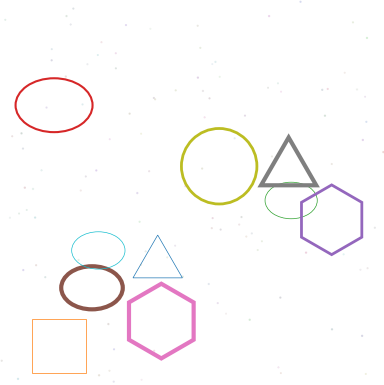[{"shape": "triangle", "thickness": 0.5, "radius": 0.37, "center": [0.41, 0.315]}, {"shape": "square", "thickness": 0.5, "radius": 0.35, "center": [0.154, 0.102]}, {"shape": "oval", "thickness": 0.5, "radius": 0.34, "center": [0.756, 0.479]}, {"shape": "oval", "thickness": 1.5, "radius": 0.5, "center": [0.14, 0.727]}, {"shape": "hexagon", "thickness": 2, "radius": 0.45, "center": [0.861, 0.429]}, {"shape": "oval", "thickness": 3, "radius": 0.4, "center": [0.239, 0.252]}, {"shape": "hexagon", "thickness": 3, "radius": 0.48, "center": [0.419, 0.166]}, {"shape": "triangle", "thickness": 3, "radius": 0.41, "center": [0.75, 0.56]}, {"shape": "circle", "thickness": 2, "radius": 0.49, "center": [0.569, 0.568]}, {"shape": "oval", "thickness": 0.5, "radius": 0.35, "center": [0.255, 0.35]}]